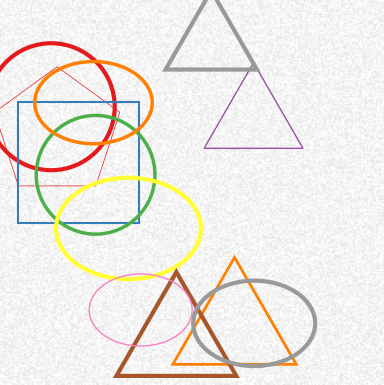[{"shape": "circle", "thickness": 3, "radius": 0.82, "center": [0.133, 0.723]}, {"shape": "pentagon", "thickness": 0.5, "radius": 0.86, "center": [0.148, 0.655]}, {"shape": "square", "thickness": 1.5, "radius": 0.79, "center": [0.203, 0.577]}, {"shape": "circle", "thickness": 2.5, "radius": 0.77, "center": [0.248, 0.546]}, {"shape": "triangle", "thickness": 1, "radius": 0.74, "center": [0.659, 0.689]}, {"shape": "triangle", "thickness": 2, "radius": 0.93, "center": [0.609, 0.146]}, {"shape": "oval", "thickness": 2.5, "radius": 0.76, "center": [0.243, 0.733]}, {"shape": "oval", "thickness": 3, "radius": 0.94, "center": [0.334, 0.407]}, {"shape": "triangle", "thickness": 3, "radius": 0.9, "center": [0.458, 0.114]}, {"shape": "oval", "thickness": 1, "radius": 0.67, "center": [0.365, 0.195]}, {"shape": "triangle", "thickness": 3, "radius": 0.68, "center": [0.549, 0.888]}, {"shape": "oval", "thickness": 3, "radius": 0.79, "center": [0.66, 0.16]}]